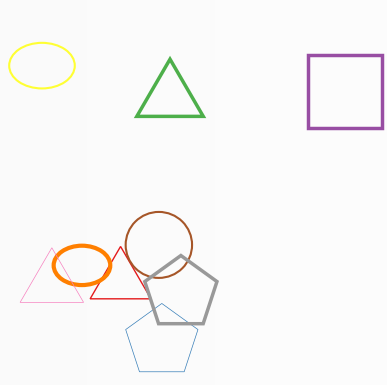[{"shape": "triangle", "thickness": 1, "radius": 0.45, "center": [0.311, 0.269]}, {"shape": "pentagon", "thickness": 0.5, "radius": 0.49, "center": [0.418, 0.114]}, {"shape": "triangle", "thickness": 2.5, "radius": 0.49, "center": [0.439, 0.747]}, {"shape": "square", "thickness": 2.5, "radius": 0.48, "center": [0.89, 0.762]}, {"shape": "oval", "thickness": 3, "radius": 0.37, "center": [0.212, 0.311]}, {"shape": "oval", "thickness": 1.5, "radius": 0.42, "center": [0.108, 0.83]}, {"shape": "circle", "thickness": 1.5, "radius": 0.43, "center": [0.41, 0.364]}, {"shape": "triangle", "thickness": 0.5, "radius": 0.47, "center": [0.134, 0.262]}, {"shape": "pentagon", "thickness": 2.5, "radius": 0.49, "center": [0.467, 0.238]}]